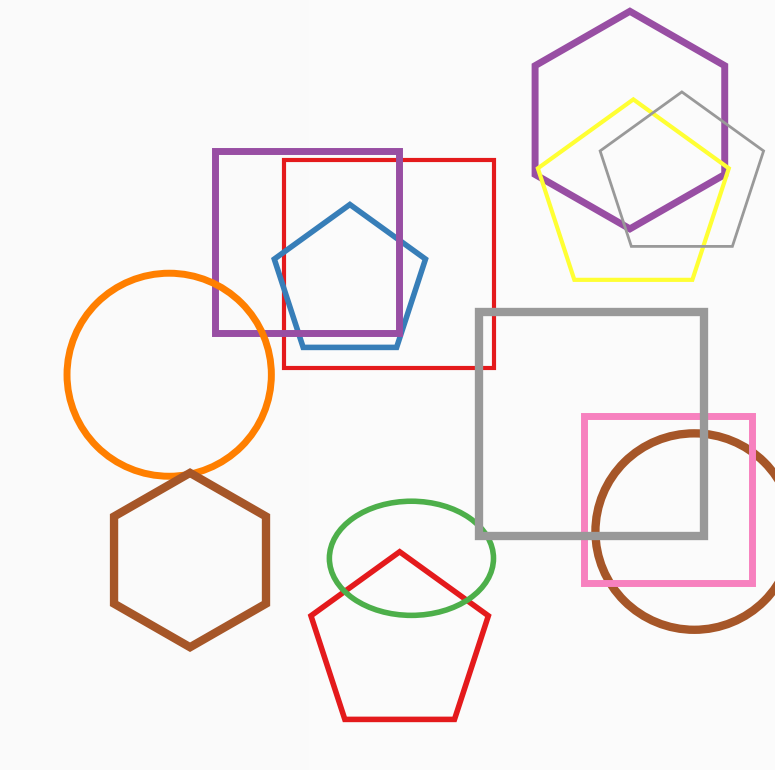[{"shape": "square", "thickness": 1.5, "radius": 0.68, "center": [0.502, 0.657]}, {"shape": "pentagon", "thickness": 2, "radius": 0.6, "center": [0.516, 0.163]}, {"shape": "pentagon", "thickness": 2, "radius": 0.51, "center": [0.451, 0.632]}, {"shape": "oval", "thickness": 2, "radius": 0.53, "center": [0.531, 0.275]}, {"shape": "square", "thickness": 2.5, "radius": 0.59, "center": [0.396, 0.686]}, {"shape": "hexagon", "thickness": 2.5, "radius": 0.71, "center": [0.813, 0.844]}, {"shape": "circle", "thickness": 2.5, "radius": 0.66, "center": [0.218, 0.513]}, {"shape": "pentagon", "thickness": 1.5, "radius": 0.65, "center": [0.817, 0.741]}, {"shape": "circle", "thickness": 3, "radius": 0.64, "center": [0.896, 0.31]}, {"shape": "hexagon", "thickness": 3, "radius": 0.57, "center": [0.245, 0.273]}, {"shape": "square", "thickness": 2.5, "radius": 0.54, "center": [0.862, 0.351]}, {"shape": "square", "thickness": 3, "radius": 0.73, "center": [0.763, 0.449]}, {"shape": "pentagon", "thickness": 1, "radius": 0.55, "center": [0.88, 0.77]}]